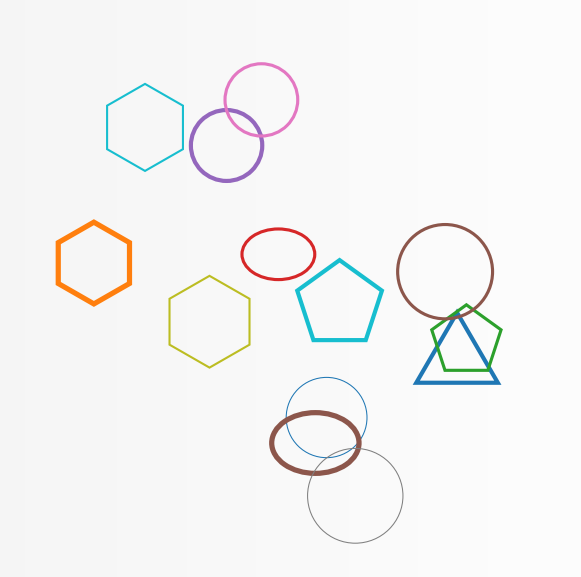[{"shape": "triangle", "thickness": 2, "radius": 0.4, "center": [0.786, 0.377]}, {"shape": "circle", "thickness": 0.5, "radius": 0.35, "center": [0.562, 0.276]}, {"shape": "hexagon", "thickness": 2.5, "radius": 0.35, "center": [0.162, 0.544]}, {"shape": "pentagon", "thickness": 1.5, "radius": 0.31, "center": [0.802, 0.409]}, {"shape": "oval", "thickness": 1.5, "radius": 0.31, "center": [0.479, 0.559]}, {"shape": "circle", "thickness": 2, "radius": 0.31, "center": [0.39, 0.747]}, {"shape": "circle", "thickness": 1.5, "radius": 0.41, "center": [0.766, 0.529]}, {"shape": "oval", "thickness": 2.5, "radius": 0.38, "center": [0.543, 0.232]}, {"shape": "circle", "thickness": 1.5, "radius": 0.31, "center": [0.45, 0.826]}, {"shape": "circle", "thickness": 0.5, "radius": 0.41, "center": [0.611, 0.141]}, {"shape": "hexagon", "thickness": 1, "radius": 0.4, "center": [0.36, 0.442]}, {"shape": "hexagon", "thickness": 1, "radius": 0.38, "center": [0.249, 0.779]}, {"shape": "pentagon", "thickness": 2, "radius": 0.38, "center": [0.584, 0.472]}]